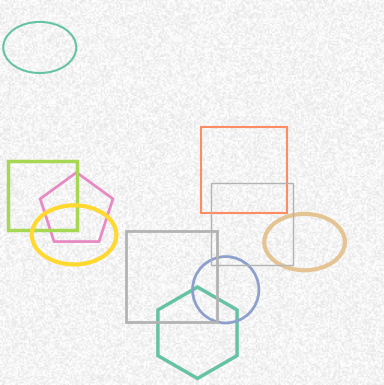[{"shape": "hexagon", "thickness": 2.5, "radius": 0.59, "center": [0.513, 0.136]}, {"shape": "oval", "thickness": 1.5, "radius": 0.47, "center": [0.103, 0.877]}, {"shape": "square", "thickness": 1.5, "radius": 0.56, "center": [0.634, 0.558]}, {"shape": "circle", "thickness": 2, "radius": 0.43, "center": [0.586, 0.247]}, {"shape": "pentagon", "thickness": 2, "radius": 0.5, "center": [0.199, 0.453]}, {"shape": "square", "thickness": 2.5, "radius": 0.45, "center": [0.11, 0.493]}, {"shape": "oval", "thickness": 3, "radius": 0.55, "center": [0.192, 0.39]}, {"shape": "oval", "thickness": 3, "radius": 0.52, "center": [0.791, 0.371]}, {"shape": "square", "thickness": 1, "radius": 0.53, "center": [0.655, 0.419]}, {"shape": "square", "thickness": 2, "radius": 0.59, "center": [0.446, 0.282]}]